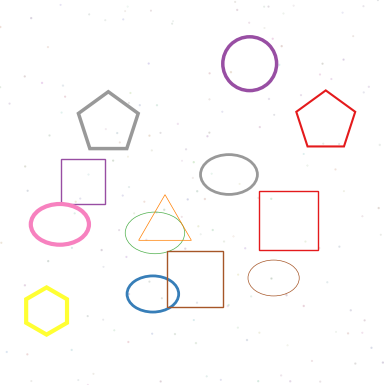[{"shape": "square", "thickness": 1, "radius": 0.38, "center": [0.749, 0.426]}, {"shape": "pentagon", "thickness": 1.5, "radius": 0.4, "center": [0.846, 0.685]}, {"shape": "oval", "thickness": 2, "radius": 0.34, "center": [0.397, 0.236]}, {"shape": "oval", "thickness": 0.5, "radius": 0.39, "center": [0.403, 0.395]}, {"shape": "circle", "thickness": 2.5, "radius": 0.35, "center": [0.649, 0.835]}, {"shape": "square", "thickness": 1, "radius": 0.29, "center": [0.216, 0.528]}, {"shape": "triangle", "thickness": 0.5, "radius": 0.4, "center": [0.429, 0.415]}, {"shape": "hexagon", "thickness": 3, "radius": 0.31, "center": [0.121, 0.192]}, {"shape": "oval", "thickness": 0.5, "radius": 0.33, "center": [0.711, 0.278]}, {"shape": "square", "thickness": 1, "radius": 0.36, "center": [0.507, 0.275]}, {"shape": "oval", "thickness": 3, "radius": 0.38, "center": [0.156, 0.417]}, {"shape": "oval", "thickness": 2, "radius": 0.37, "center": [0.595, 0.547]}, {"shape": "pentagon", "thickness": 2.5, "radius": 0.41, "center": [0.281, 0.68]}]